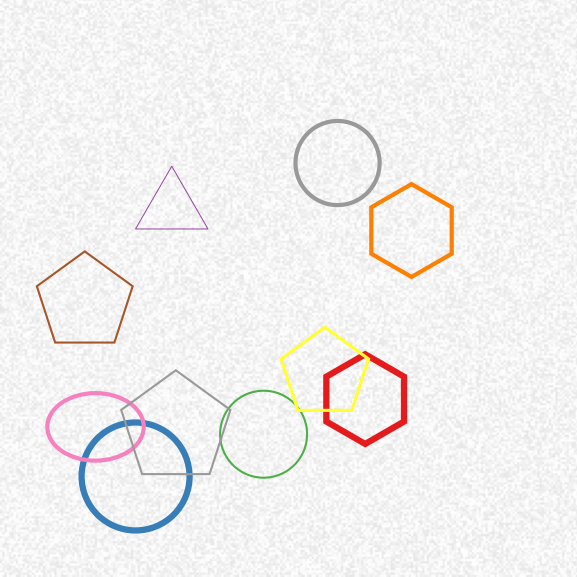[{"shape": "hexagon", "thickness": 3, "radius": 0.39, "center": [0.632, 0.308]}, {"shape": "circle", "thickness": 3, "radius": 0.47, "center": [0.235, 0.174]}, {"shape": "circle", "thickness": 1, "radius": 0.38, "center": [0.456, 0.247]}, {"shape": "triangle", "thickness": 0.5, "radius": 0.36, "center": [0.297, 0.639]}, {"shape": "hexagon", "thickness": 2, "radius": 0.4, "center": [0.713, 0.6]}, {"shape": "pentagon", "thickness": 1.5, "radius": 0.4, "center": [0.563, 0.353]}, {"shape": "pentagon", "thickness": 1, "radius": 0.44, "center": [0.147, 0.477]}, {"shape": "oval", "thickness": 2, "radius": 0.42, "center": [0.165, 0.26]}, {"shape": "pentagon", "thickness": 1, "radius": 0.5, "center": [0.304, 0.259]}, {"shape": "circle", "thickness": 2, "radius": 0.36, "center": [0.585, 0.717]}]